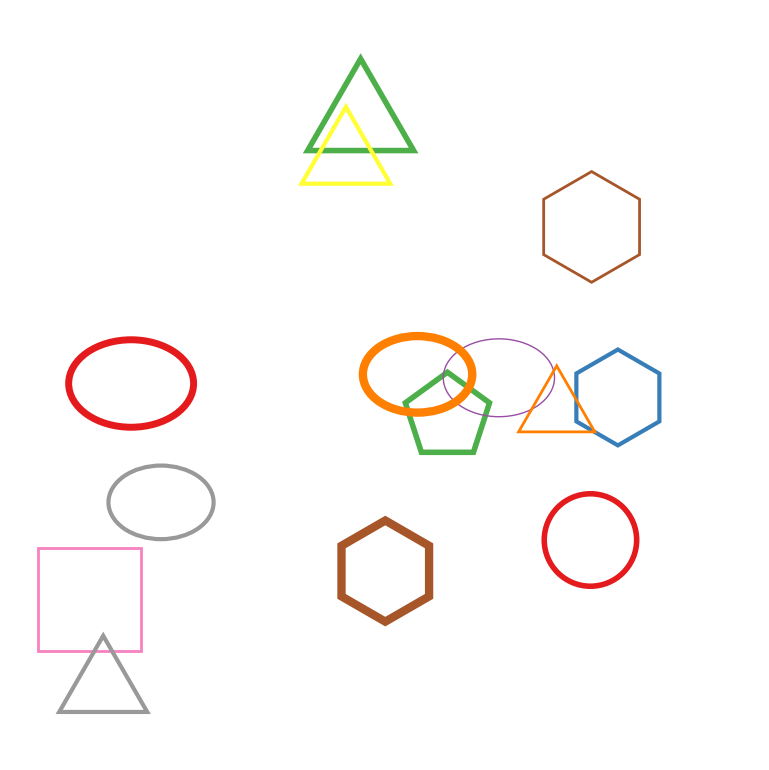[{"shape": "circle", "thickness": 2, "radius": 0.3, "center": [0.767, 0.299]}, {"shape": "oval", "thickness": 2.5, "radius": 0.41, "center": [0.17, 0.502]}, {"shape": "hexagon", "thickness": 1.5, "radius": 0.31, "center": [0.802, 0.484]}, {"shape": "triangle", "thickness": 2, "radius": 0.4, "center": [0.468, 0.844]}, {"shape": "pentagon", "thickness": 2, "radius": 0.29, "center": [0.581, 0.459]}, {"shape": "oval", "thickness": 0.5, "radius": 0.36, "center": [0.648, 0.509]}, {"shape": "triangle", "thickness": 1, "radius": 0.29, "center": [0.723, 0.468]}, {"shape": "oval", "thickness": 3, "radius": 0.36, "center": [0.542, 0.514]}, {"shape": "triangle", "thickness": 1.5, "radius": 0.33, "center": [0.449, 0.795]}, {"shape": "hexagon", "thickness": 1, "radius": 0.36, "center": [0.768, 0.705]}, {"shape": "hexagon", "thickness": 3, "radius": 0.33, "center": [0.5, 0.258]}, {"shape": "square", "thickness": 1, "radius": 0.33, "center": [0.116, 0.221]}, {"shape": "oval", "thickness": 1.5, "radius": 0.34, "center": [0.209, 0.348]}, {"shape": "triangle", "thickness": 1.5, "radius": 0.33, "center": [0.134, 0.108]}]